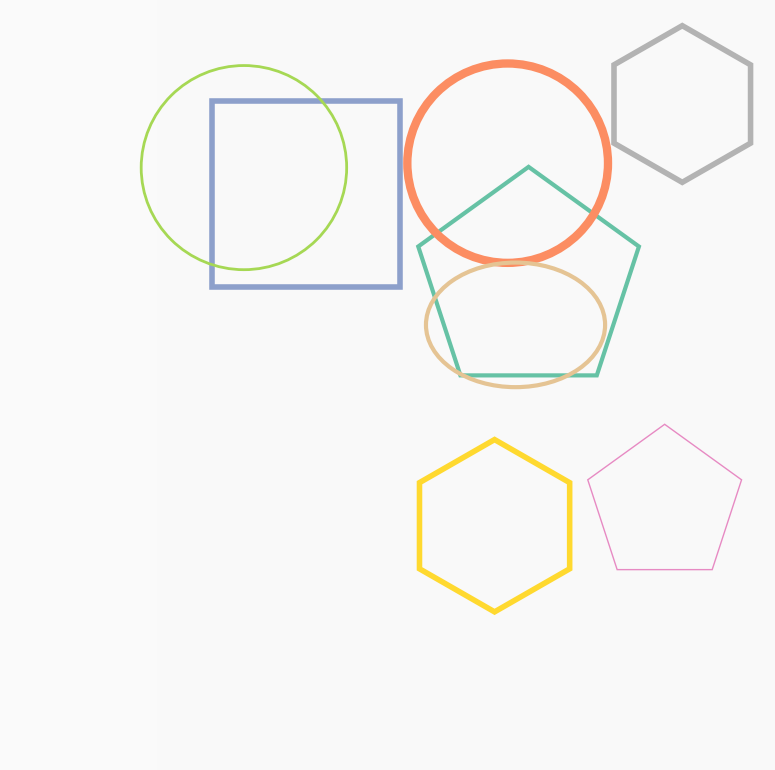[{"shape": "pentagon", "thickness": 1.5, "radius": 0.75, "center": [0.682, 0.634]}, {"shape": "circle", "thickness": 3, "radius": 0.65, "center": [0.655, 0.788]}, {"shape": "square", "thickness": 2, "radius": 0.61, "center": [0.395, 0.748]}, {"shape": "pentagon", "thickness": 0.5, "radius": 0.52, "center": [0.858, 0.345]}, {"shape": "circle", "thickness": 1, "radius": 0.66, "center": [0.315, 0.782]}, {"shape": "hexagon", "thickness": 2, "radius": 0.56, "center": [0.638, 0.317]}, {"shape": "oval", "thickness": 1.5, "radius": 0.58, "center": [0.665, 0.578]}, {"shape": "hexagon", "thickness": 2, "radius": 0.51, "center": [0.88, 0.865]}]